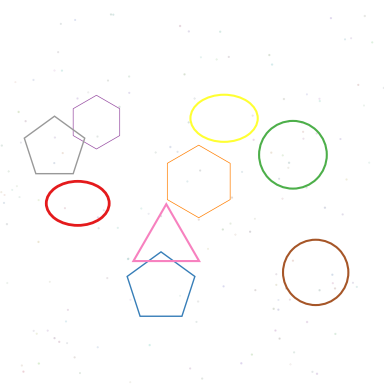[{"shape": "oval", "thickness": 2, "radius": 0.41, "center": [0.202, 0.472]}, {"shape": "pentagon", "thickness": 1, "radius": 0.46, "center": [0.418, 0.253]}, {"shape": "circle", "thickness": 1.5, "radius": 0.44, "center": [0.761, 0.598]}, {"shape": "hexagon", "thickness": 0.5, "radius": 0.35, "center": [0.251, 0.683]}, {"shape": "hexagon", "thickness": 0.5, "radius": 0.47, "center": [0.516, 0.529]}, {"shape": "oval", "thickness": 1.5, "radius": 0.44, "center": [0.582, 0.693]}, {"shape": "circle", "thickness": 1.5, "radius": 0.42, "center": [0.82, 0.292]}, {"shape": "triangle", "thickness": 1.5, "radius": 0.49, "center": [0.432, 0.371]}, {"shape": "pentagon", "thickness": 1, "radius": 0.41, "center": [0.142, 0.616]}]